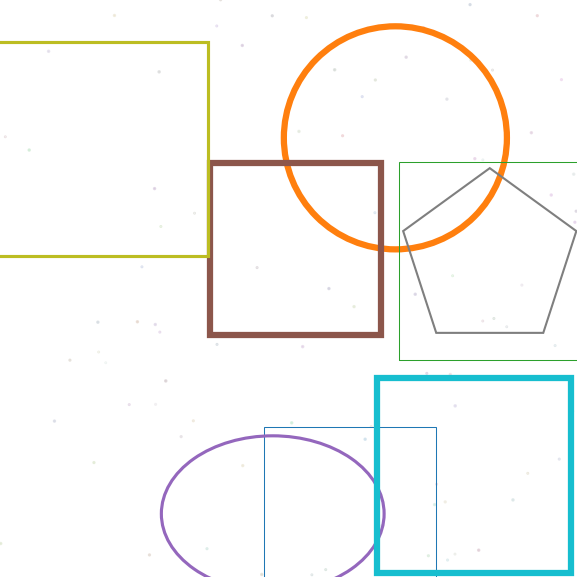[{"shape": "square", "thickness": 0.5, "radius": 0.74, "center": [0.605, 0.111]}, {"shape": "circle", "thickness": 3, "radius": 0.97, "center": [0.685, 0.76]}, {"shape": "square", "thickness": 0.5, "radius": 0.86, "center": [0.862, 0.547]}, {"shape": "oval", "thickness": 1.5, "radius": 0.96, "center": [0.472, 0.109]}, {"shape": "square", "thickness": 3, "radius": 0.74, "center": [0.512, 0.568]}, {"shape": "pentagon", "thickness": 1, "radius": 0.79, "center": [0.848, 0.55]}, {"shape": "square", "thickness": 1.5, "radius": 0.93, "center": [0.174, 0.74]}, {"shape": "square", "thickness": 3, "radius": 0.84, "center": [0.821, 0.176]}]